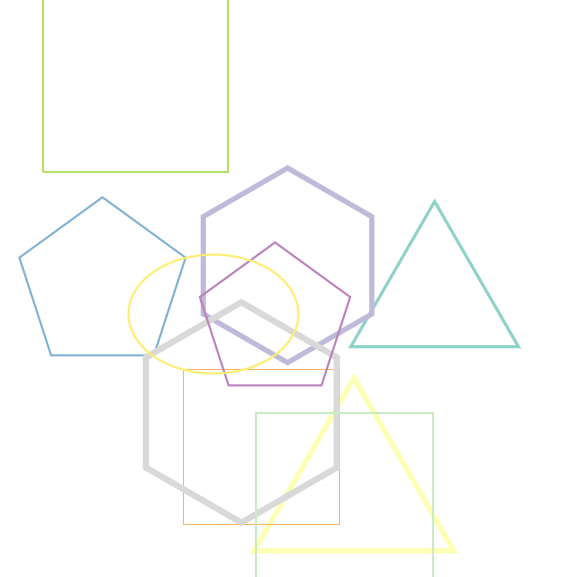[{"shape": "triangle", "thickness": 1.5, "radius": 0.84, "center": [0.753, 0.483]}, {"shape": "triangle", "thickness": 2.5, "radius": 1.0, "center": [0.613, 0.145]}, {"shape": "hexagon", "thickness": 2.5, "radius": 0.84, "center": [0.498, 0.54]}, {"shape": "pentagon", "thickness": 1, "radius": 0.76, "center": [0.177, 0.506]}, {"shape": "square", "thickness": 0.5, "radius": 0.67, "center": [0.452, 0.226]}, {"shape": "square", "thickness": 1, "radius": 0.8, "center": [0.234, 0.862]}, {"shape": "hexagon", "thickness": 3, "radius": 0.95, "center": [0.418, 0.285]}, {"shape": "pentagon", "thickness": 1, "radius": 0.68, "center": [0.476, 0.442]}, {"shape": "square", "thickness": 1, "radius": 0.77, "center": [0.596, 0.131]}, {"shape": "oval", "thickness": 1, "radius": 0.74, "center": [0.37, 0.455]}]